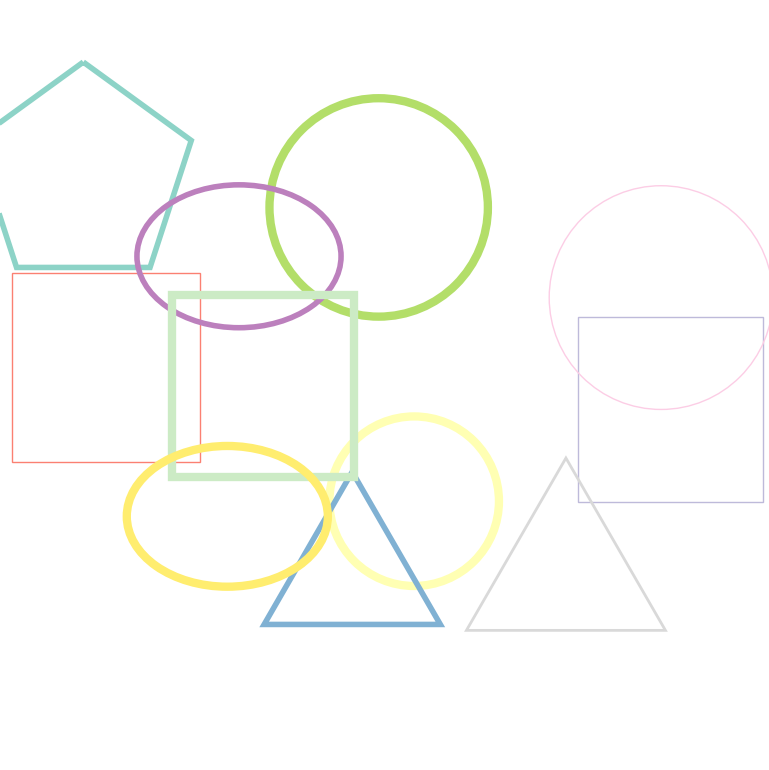[{"shape": "pentagon", "thickness": 2, "radius": 0.74, "center": [0.108, 0.772]}, {"shape": "circle", "thickness": 3, "radius": 0.55, "center": [0.538, 0.349]}, {"shape": "square", "thickness": 0.5, "radius": 0.6, "center": [0.871, 0.468]}, {"shape": "square", "thickness": 0.5, "radius": 0.61, "center": [0.137, 0.523]}, {"shape": "triangle", "thickness": 2, "radius": 0.66, "center": [0.457, 0.255]}, {"shape": "circle", "thickness": 3, "radius": 0.71, "center": [0.492, 0.731]}, {"shape": "circle", "thickness": 0.5, "radius": 0.73, "center": [0.859, 0.614]}, {"shape": "triangle", "thickness": 1, "radius": 0.75, "center": [0.735, 0.256]}, {"shape": "oval", "thickness": 2, "radius": 0.66, "center": [0.31, 0.667]}, {"shape": "square", "thickness": 3, "radius": 0.59, "center": [0.342, 0.499]}, {"shape": "oval", "thickness": 3, "radius": 0.65, "center": [0.295, 0.329]}]